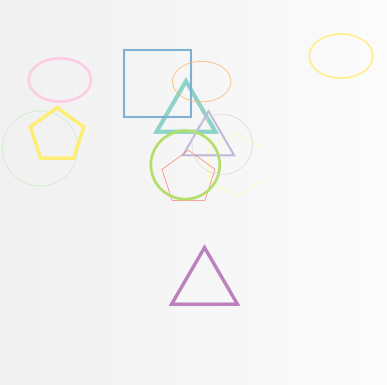[{"shape": "triangle", "thickness": 3, "radius": 0.44, "center": [0.48, 0.702]}, {"shape": "hexagon", "thickness": 0.5, "radius": 0.41, "center": [0.609, 0.573]}, {"shape": "triangle", "thickness": 1.5, "radius": 0.38, "center": [0.538, 0.635]}, {"shape": "pentagon", "thickness": 0.5, "radius": 0.36, "center": [0.486, 0.538]}, {"shape": "square", "thickness": 1.5, "radius": 0.43, "center": [0.405, 0.782]}, {"shape": "oval", "thickness": 0.5, "radius": 0.38, "center": [0.52, 0.788]}, {"shape": "circle", "thickness": 2, "radius": 0.44, "center": [0.478, 0.572]}, {"shape": "oval", "thickness": 2, "radius": 0.4, "center": [0.155, 0.792]}, {"shape": "circle", "thickness": 0.5, "radius": 0.39, "center": [0.574, 0.625]}, {"shape": "triangle", "thickness": 2.5, "radius": 0.49, "center": [0.528, 0.259]}, {"shape": "circle", "thickness": 0.5, "radius": 0.49, "center": [0.104, 0.614]}, {"shape": "oval", "thickness": 1, "radius": 0.41, "center": [0.88, 0.854]}, {"shape": "pentagon", "thickness": 2.5, "radius": 0.36, "center": [0.147, 0.648]}]